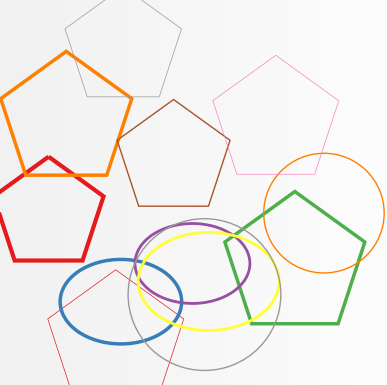[{"shape": "pentagon", "thickness": 3, "radius": 0.75, "center": [0.125, 0.444]}, {"shape": "pentagon", "thickness": 0.5, "radius": 0.92, "center": [0.299, 0.115]}, {"shape": "oval", "thickness": 2.5, "radius": 0.78, "center": [0.312, 0.216]}, {"shape": "pentagon", "thickness": 2.5, "radius": 0.95, "center": [0.761, 0.313]}, {"shape": "oval", "thickness": 2, "radius": 0.74, "center": [0.497, 0.316]}, {"shape": "pentagon", "thickness": 2.5, "radius": 0.89, "center": [0.171, 0.689]}, {"shape": "circle", "thickness": 1, "radius": 0.78, "center": [0.836, 0.446]}, {"shape": "oval", "thickness": 2, "radius": 0.91, "center": [0.538, 0.269]}, {"shape": "pentagon", "thickness": 1, "radius": 0.77, "center": [0.448, 0.588]}, {"shape": "pentagon", "thickness": 0.5, "radius": 0.85, "center": [0.712, 0.686]}, {"shape": "pentagon", "thickness": 0.5, "radius": 0.79, "center": [0.318, 0.876]}, {"shape": "circle", "thickness": 1, "radius": 0.99, "center": [0.528, 0.235]}]